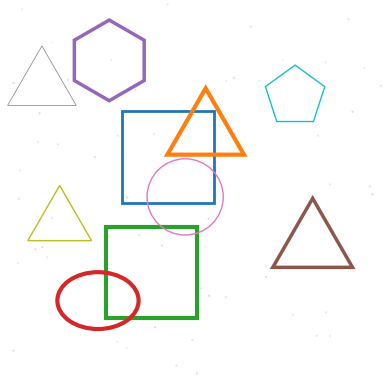[{"shape": "square", "thickness": 2, "radius": 0.6, "center": [0.436, 0.593]}, {"shape": "triangle", "thickness": 3, "radius": 0.57, "center": [0.534, 0.656]}, {"shape": "square", "thickness": 3, "radius": 0.59, "center": [0.394, 0.292]}, {"shape": "oval", "thickness": 3, "radius": 0.53, "center": [0.254, 0.219]}, {"shape": "hexagon", "thickness": 2.5, "radius": 0.52, "center": [0.284, 0.843]}, {"shape": "triangle", "thickness": 2.5, "radius": 0.6, "center": [0.812, 0.365]}, {"shape": "circle", "thickness": 1, "radius": 0.49, "center": [0.481, 0.489]}, {"shape": "triangle", "thickness": 0.5, "radius": 0.52, "center": [0.109, 0.778]}, {"shape": "triangle", "thickness": 1, "radius": 0.48, "center": [0.155, 0.423]}, {"shape": "pentagon", "thickness": 1, "radius": 0.41, "center": [0.766, 0.75]}]